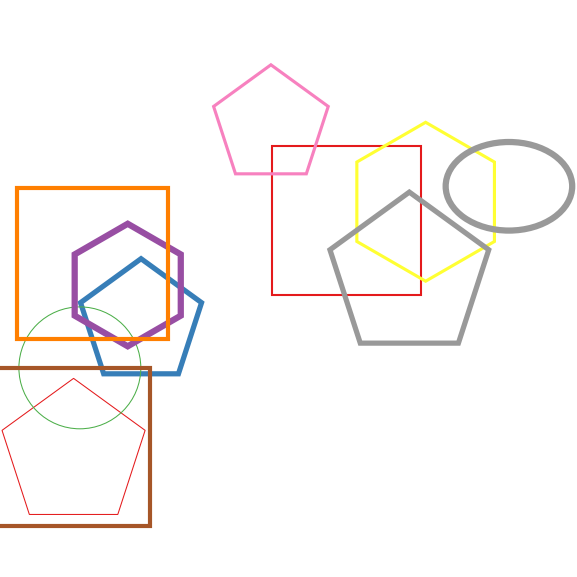[{"shape": "square", "thickness": 1, "radius": 0.64, "center": [0.6, 0.618]}, {"shape": "pentagon", "thickness": 0.5, "radius": 0.65, "center": [0.127, 0.214]}, {"shape": "pentagon", "thickness": 2.5, "radius": 0.55, "center": [0.244, 0.441]}, {"shape": "circle", "thickness": 0.5, "radius": 0.53, "center": [0.138, 0.362]}, {"shape": "hexagon", "thickness": 3, "radius": 0.53, "center": [0.221, 0.506]}, {"shape": "square", "thickness": 2, "radius": 0.65, "center": [0.161, 0.543]}, {"shape": "hexagon", "thickness": 1.5, "radius": 0.69, "center": [0.737, 0.65]}, {"shape": "square", "thickness": 2, "radius": 0.68, "center": [0.123, 0.225]}, {"shape": "pentagon", "thickness": 1.5, "radius": 0.52, "center": [0.469, 0.783]}, {"shape": "pentagon", "thickness": 2.5, "radius": 0.72, "center": [0.709, 0.522]}, {"shape": "oval", "thickness": 3, "radius": 0.55, "center": [0.881, 0.677]}]